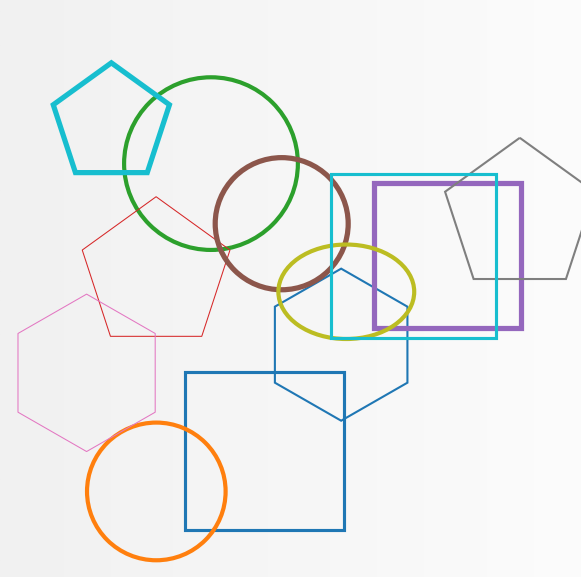[{"shape": "hexagon", "thickness": 1, "radius": 0.66, "center": [0.587, 0.402]}, {"shape": "square", "thickness": 1.5, "radius": 0.69, "center": [0.455, 0.218]}, {"shape": "circle", "thickness": 2, "radius": 0.6, "center": [0.269, 0.148]}, {"shape": "circle", "thickness": 2, "radius": 0.75, "center": [0.363, 0.716]}, {"shape": "pentagon", "thickness": 0.5, "radius": 0.67, "center": [0.269, 0.525]}, {"shape": "square", "thickness": 2.5, "radius": 0.63, "center": [0.77, 0.556]}, {"shape": "circle", "thickness": 2.5, "radius": 0.57, "center": [0.485, 0.612]}, {"shape": "hexagon", "thickness": 0.5, "radius": 0.68, "center": [0.149, 0.354]}, {"shape": "pentagon", "thickness": 1, "radius": 0.68, "center": [0.894, 0.625]}, {"shape": "oval", "thickness": 2, "radius": 0.58, "center": [0.596, 0.494]}, {"shape": "square", "thickness": 1.5, "radius": 0.71, "center": [0.711, 0.555]}, {"shape": "pentagon", "thickness": 2.5, "radius": 0.53, "center": [0.192, 0.785]}]